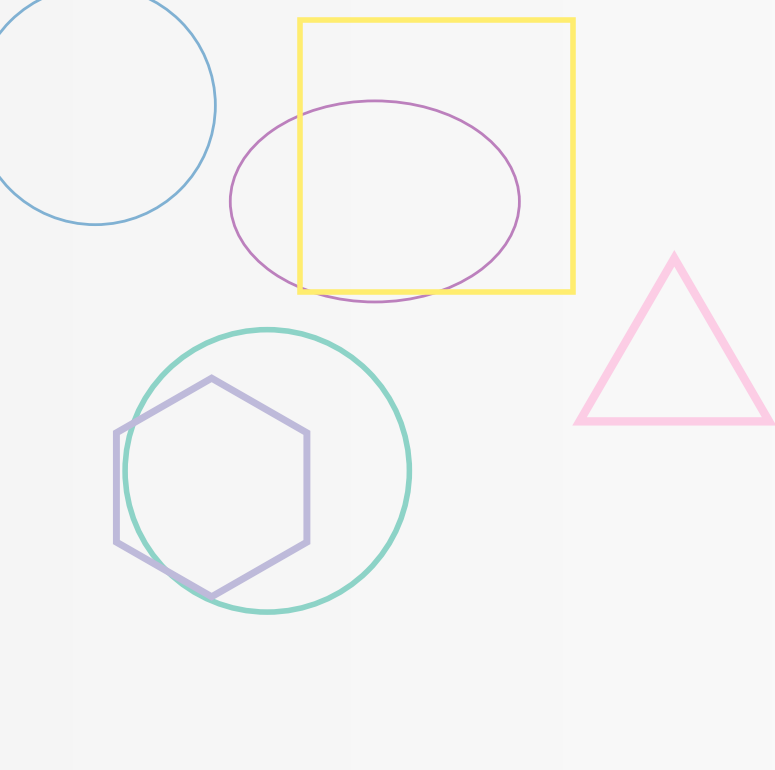[{"shape": "circle", "thickness": 2, "radius": 0.92, "center": [0.345, 0.388]}, {"shape": "hexagon", "thickness": 2.5, "radius": 0.71, "center": [0.273, 0.367]}, {"shape": "circle", "thickness": 1, "radius": 0.77, "center": [0.123, 0.863]}, {"shape": "triangle", "thickness": 3, "radius": 0.71, "center": [0.87, 0.523]}, {"shape": "oval", "thickness": 1, "radius": 0.93, "center": [0.484, 0.738]}, {"shape": "square", "thickness": 2, "radius": 0.88, "center": [0.563, 0.797]}]